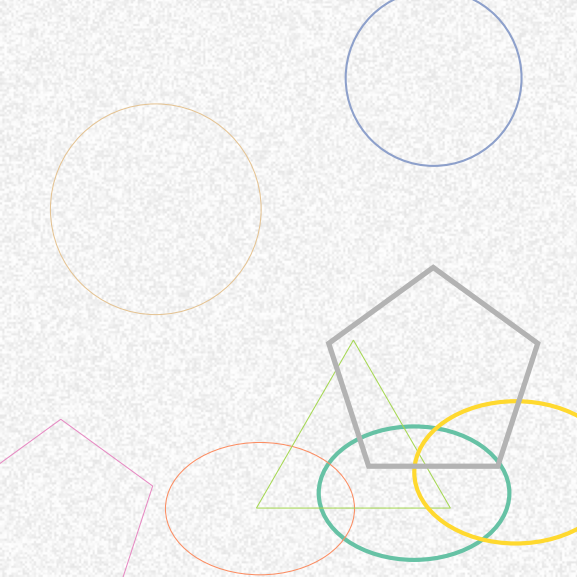[{"shape": "oval", "thickness": 2, "radius": 0.83, "center": [0.717, 0.145]}, {"shape": "oval", "thickness": 0.5, "radius": 0.82, "center": [0.45, 0.118]}, {"shape": "circle", "thickness": 1, "radius": 0.76, "center": [0.751, 0.864]}, {"shape": "pentagon", "thickness": 0.5, "radius": 0.84, "center": [0.105, 0.106]}, {"shape": "triangle", "thickness": 0.5, "radius": 0.97, "center": [0.612, 0.216]}, {"shape": "oval", "thickness": 2, "radius": 0.88, "center": [0.893, 0.181]}, {"shape": "circle", "thickness": 0.5, "radius": 0.91, "center": [0.27, 0.637]}, {"shape": "pentagon", "thickness": 2.5, "radius": 0.95, "center": [0.75, 0.346]}]